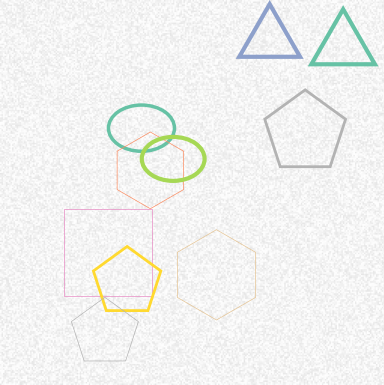[{"shape": "triangle", "thickness": 3, "radius": 0.48, "center": [0.891, 0.881]}, {"shape": "oval", "thickness": 2.5, "radius": 0.43, "center": [0.367, 0.667]}, {"shape": "hexagon", "thickness": 0.5, "radius": 0.5, "center": [0.391, 0.557]}, {"shape": "triangle", "thickness": 3, "radius": 0.46, "center": [0.7, 0.898]}, {"shape": "square", "thickness": 0.5, "radius": 0.57, "center": [0.28, 0.344]}, {"shape": "oval", "thickness": 3, "radius": 0.41, "center": [0.45, 0.587]}, {"shape": "pentagon", "thickness": 2, "radius": 0.46, "center": [0.33, 0.268]}, {"shape": "hexagon", "thickness": 0.5, "radius": 0.59, "center": [0.562, 0.286]}, {"shape": "pentagon", "thickness": 0.5, "radius": 0.46, "center": [0.272, 0.136]}, {"shape": "pentagon", "thickness": 2, "radius": 0.55, "center": [0.793, 0.656]}]